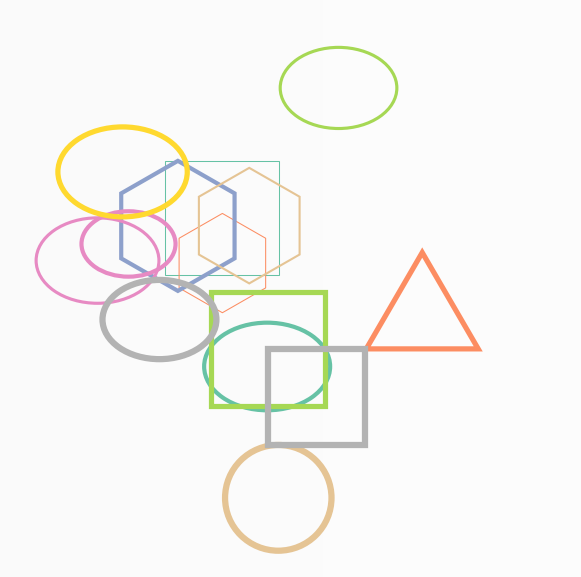[{"shape": "oval", "thickness": 2, "radius": 0.54, "center": [0.46, 0.365]}, {"shape": "square", "thickness": 0.5, "radius": 0.49, "center": [0.382, 0.622]}, {"shape": "triangle", "thickness": 2.5, "radius": 0.56, "center": [0.726, 0.451]}, {"shape": "hexagon", "thickness": 0.5, "radius": 0.43, "center": [0.383, 0.544]}, {"shape": "hexagon", "thickness": 2, "radius": 0.56, "center": [0.306, 0.608]}, {"shape": "oval", "thickness": 2, "radius": 0.4, "center": [0.221, 0.577]}, {"shape": "oval", "thickness": 1.5, "radius": 0.53, "center": [0.168, 0.548]}, {"shape": "square", "thickness": 2.5, "radius": 0.49, "center": [0.461, 0.396]}, {"shape": "oval", "thickness": 1.5, "radius": 0.5, "center": [0.582, 0.847]}, {"shape": "oval", "thickness": 2.5, "radius": 0.56, "center": [0.211, 0.701]}, {"shape": "circle", "thickness": 3, "radius": 0.46, "center": [0.479, 0.137]}, {"shape": "hexagon", "thickness": 1, "radius": 0.5, "center": [0.429, 0.608]}, {"shape": "oval", "thickness": 3, "radius": 0.49, "center": [0.274, 0.446]}, {"shape": "square", "thickness": 3, "radius": 0.42, "center": [0.545, 0.312]}]